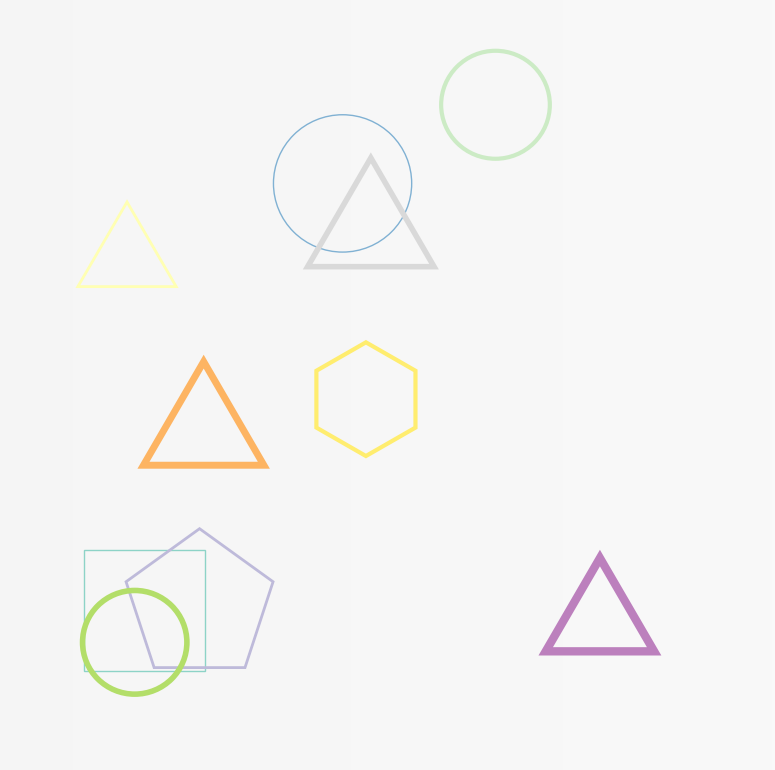[{"shape": "square", "thickness": 0.5, "radius": 0.39, "center": [0.186, 0.208]}, {"shape": "triangle", "thickness": 1, "radius": 0.37, "center": [0.164, 0.664]}, {"shape": "pentagon", "thickness": 1, "radius": 0.5, "center": [0.257, 0.214]}, {"shape": "circle", "thickness": 0.5, "radius": 0.45, "center": [0.442, 0.762]}, {"shape": "triangle", "thickness": 2.5, "radius": 0.45, "center": [0.263, 0.441]}, {"shape": "circle", "thickness": 2, "radius": 0.34, "center": [0.174, 0.166]}, {"shape": "triangle", "thickness": 2, "radius": 0.47, "center": [0.479, 0.701]}, {"shape": "triangle", "thickness": 3, "radius": 0.4, "center": [0.774, 0.194]}, {"shape": "circle", "thickness": 1.5, "radius": 0.35, "center": [0.639, 0.864]}, {"shape": "hexagon", "thickness": 1.5, "radius": 0.37, "center": [0.472, 0.482]}]